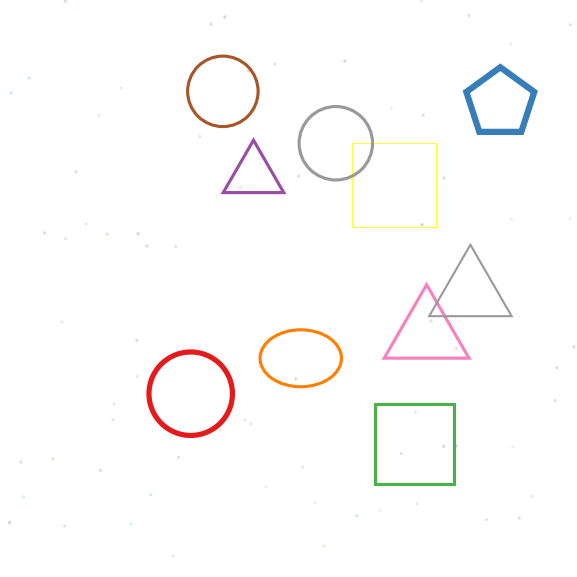[{"shape": "circle", "thickness": 2.5, "radius": 0.36, "center": [0.33, 0.317]}, {"shape": "pentagon", "thickness": 3, "radius": 0.31, "center": [0.866, 0.821]}, {"shape": "square", "thickness": 1.5, "radius": 0.34, "center": [0.718, 0.231]}, {"shape": "triangle", "thickness": 1.5, "radius": 0.3, "center": [0.439, 0.696]}, {"shape": "oval", "thickness": 1.5, "radius": 0.35, "center": [0.521, 0.379]}, {"shape": "square", "thickness": 0.5, "radius": 0.36, "center": [0.682, 0.679]}, {"shape": "circle", "thickness": 1.5, "radius": 0.31, "center": [0.386, 0.841]}, {"shape": "triangle", "thickness": 1.5, "radius": 0.42, "center": [0.739, 0.421]}, {"shape": "circle", "thickness": 1.5, "radius": 0.32, "center": [0.582, 0.751]}, {"shape": "triangle", "thickness": 1, "radius": 0.41, "center": [0.815, 0.493]}]